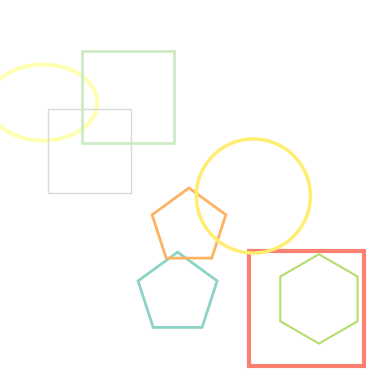[{"shape": "pentagon", "thickness": 2, "radius": 0.54, "center": [0.461, 0.237]}, {"shape": "oval", "thickness": 3, "radius": 0.71, "center": [0.112, 0.734]}, {"shape": "square", "thickness": 3, "radius": 0.75, "center": [0.796, 0.198]}, {"shape": "pentagon", "thickness": 2, "radius": 0.5, "center": [0.491, 0.411]}, {"shape": "hexagon", "thickness": 1.5, "radius": 0.58, "center": [0.828, 0.224]}, {"shape": "square", "thickness": 1, "radius": 0.54, "center": [0.233, 0.607]}, {"shape": "square", "thickness": 2, "radius": 0.6, "center": [0.333, 0.749]}, {"shape": "circle", "thickness": 2.5, "radius": 0.74, "center": [0.658, 0.491]}]